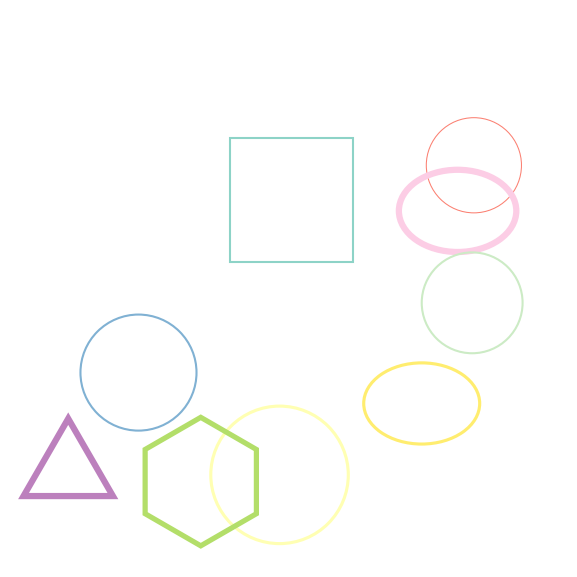[{"shape": "square", "thickness": 1, "radius": 0.53, "center": [0.504, 0.653]}, {"shape": "circle", "thickness": 1.5, "radius": 0.6, "center": [0.484, 0.177]}, {"shape": "circle", "thickness": 0.5, "radius": 0.41, "center": [0.821, 0.713]}, {"shape": "circle", "thickness": 1, "radius": 0.5, "center": [0.24, 0.354]}, {"shape": "hexagon", "thickness": 2.5, "radius": 0.56, "center": [0.348, 0.165]}, {"shape": "oval", "thickness": 3, "radius": 0.51, "center": [0.792, 0.634]}, {"shape": "triangle", "thickness": 3, "radius": 0.45, "center": [0.118, 0.185]}, {"shape": "circle", "thickness": 1, "radius": 0.44, "center": [0.818, 0.475]}, {"shape": "oval", "thickness": 1.5, "radius": 0.5, "center": [0.73, 0.3]}]